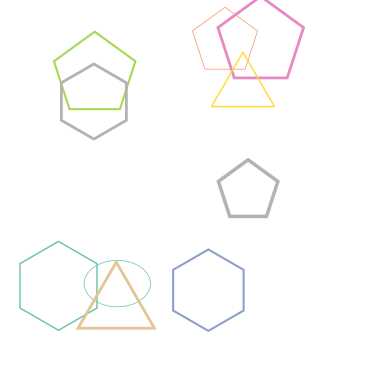[{"shape": "oval", "thickness": 0.5, "radius": 0.43, "center": [0.305, 0.263]}, {"shape": "hexagon", "thickness": 1, "radius": 0.58, "center": [0.152, 0.258]}, {"shape": "pentagon", "thickness": 0.5, "radius": 0.44, "center": [0.584, 0.892]}, {"shape": "hexagon", "thickness": 1.5, "radius": 0.53, "center": [0.541, 0.246]}, {"shape": "pentagon", "thickness": 2, "radius": 0.58, "center": [0.677, 0.892]}, {"shape": "pentagon", "thickness": 1.5, "radius": 0.56, "center": [0.246, 0.806]}, {"shape": "triangle", "thickness": 1, "radius": 0.47, "center": [0.631, 0.77]}, {"shape": "triangle", "thickness": 2, "radius": 0.57, "center": [0.302, 0.205]}, {"shape": "pentagon", "thickness": 2.5, "radius": 0.41, "center": [0.645, 0.504]}, {"shape": "hexagon", "thickness": 2, "radius": 0.49, "center": [0.244, 0.736]}]